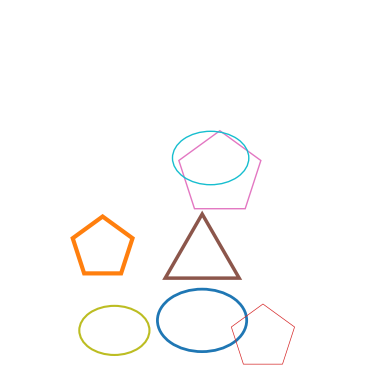[{"shape": "oval", "thickness": 2, "radius": 0.58, "center": [0.525, 0.168]}, {"shape": "pentagon", "thickness": 3, "radius": 0.41, "center": [0.267, 0.356]}, {"shape": "pentagon", "thickness": 0.5, "radius": 0.43, "center": [0.683, 0.124]}, {"shape": "triangle", "thickness": 2.5, "radius": 0.55, "center": [0.525, 0.333]}, {"shape": "pentagon", "thickness": 1, "radius": 0.56, "center": [0.571, 0.548]}, {"shape": "oval", "thickness": 1.5, "radius": 0.46, "center": [0.297, 0.142]}, {"shape": "oval", "thickness": 1, "radius": 0.5, "center": [0.547, 0.59]}]